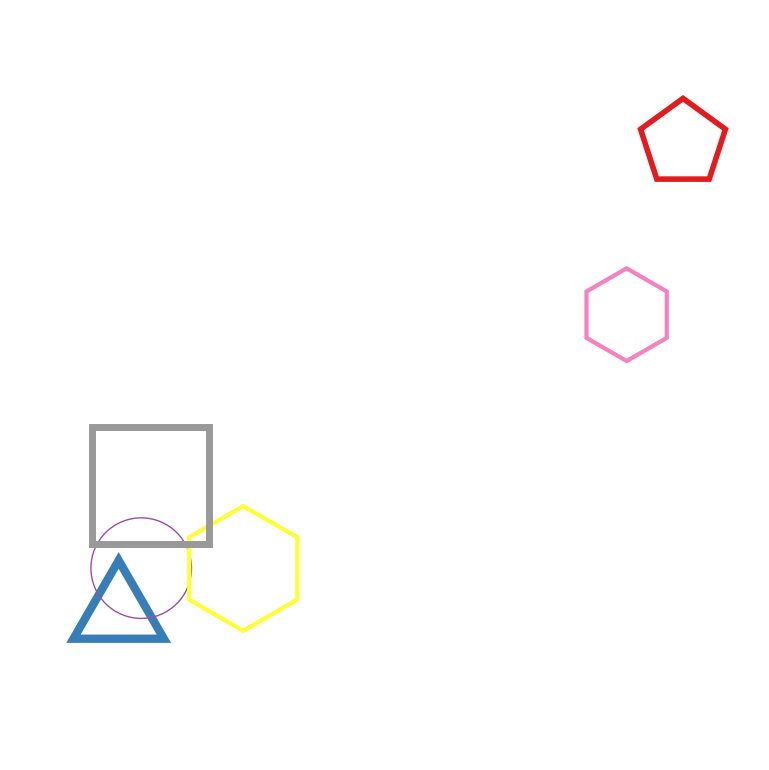[{"shape": "pentagon", "thickness": 2, "radius": 0.29, "center": [0.887, 0.814]}, {"shape": "triangle", "thickness": 3, "radius": 0.34, "center": [0.154, 0.204]}, {"shape": "circle", "thickness": 0.5, "radius": 0.33, "center": [0.183, 0.262]}, {"shape": "hexagon", "thickness": 1.5, "radius": 0.4, "center": [0.316, 0.262]}, {"shape": "hexagon", "thickness": 1.5, "radius": 0.3, "center": [0.814, 0.591]}, {"shape": "square", "thickness": 2.5, "radius": 0.38, "center": [0.196, 0.369]}]